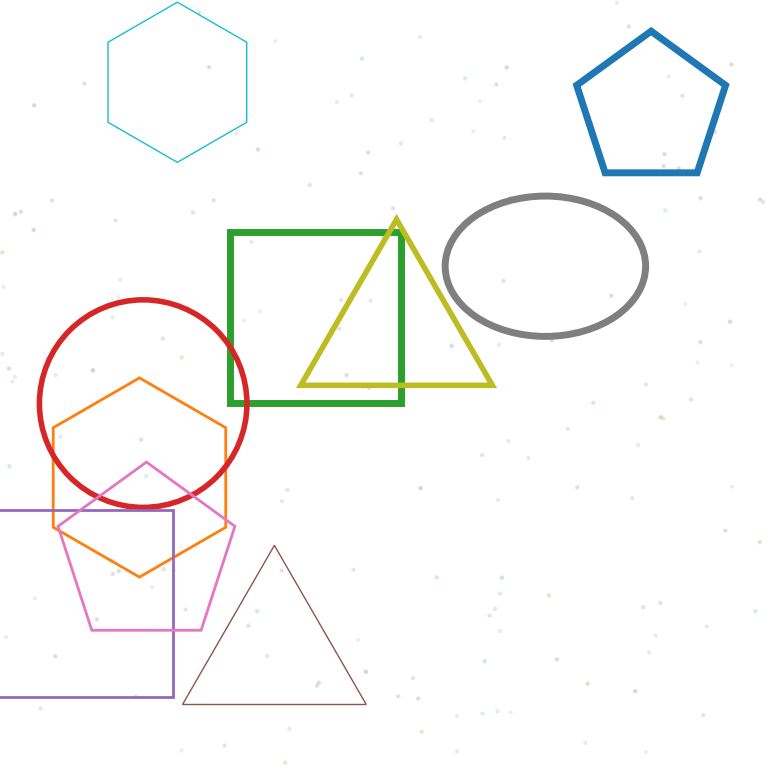[{"shape": "pentagon", "thickness": 2.5, "radius": 0.51, "center": [0.846, 0.858]}, {"shape": "hexagon", "thickness": 1, "radius": 0.65, "center": [0.181, 0.38]}, {"shape": "square", "thickness": 2.5, "radius": 0.56, "center": [0.41, 0.588]}, {"shape": "circle", "thickness": 2, "radius": 0.67, "center": [0.186, 0.476]}, {"shape": "square", "thickness": 1, "radius": 0.61, "center": [0.104, 0.216]}, {"shape": "triangle", "thickness": 0.5, "radius": 0.69, "center": [0.356, 0.154]}, {"shape": "pentagon", "thickness": 1, "radius": 0.6, "center": [0.19, 0.279]}, {"shape": "oval", "thickness": 2.5, "radius": 0.65, "center": [0.708, 0.654]}, {"shape": "triangle", "thickness": 2, "radius": 0.72, "center": [0.515, 0.571]}, {"shape": "hexagon", "thickness": 0.5, "radius": 0.52, "center": [0.23, 0.893]}]